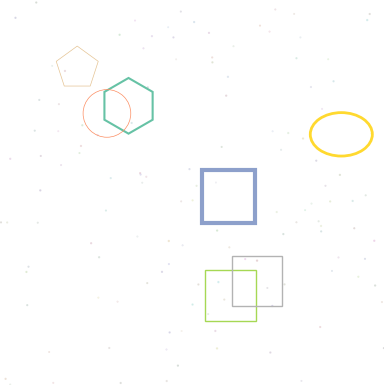[{"shape": "hexagon", "thickness": 1.5, "radius": 0.36, "center": [0.334, 0.725]}, {"shape": "circle", "thickness": 0.5, "radius": 0.31, "center": [0.278, 0.705]}, {"shape": "square", "thickness": 3, "radius": 0.34, "center": [0.593, 0.489]}, {"shape": "square", "thickness": 1, "radius": 0.33, "center": [0.599, 0.232]}, {"shape": "oval", "thickness": 2, "radius": 0.4, "center": [0.887, 0.651]}, {"shape": "pentagon", "thickness": 0.5, "radius": 0.29, "center": [0.201, 0.823]}, {"shape": "square", "thickness": 1, "radius": 0.33, "center": [0.668, 0.27]}]